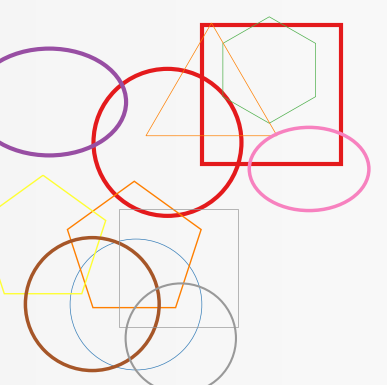[{"shape": "square", "thickness": 3, "radius": 0.9, "center": [0.701, 0.754]}, {"shape": "circle", "thickness": 3, "radius": 0.95, "center": [0.432, 0.63]}, {"shape": "circle", "thickness": 0.5, "radius": 0.85, "center": [0.351, 0.209]}, {"shape": "hexagon", "thickness": 0.5, "radius": 0.69, "center": [0.695, 0.818]}, {"shape": "oval", "thickness": 3, "radius": 0.99, "center": [0.127, 0.735]}, {"shape": "pentagon", "thickness": 1, "radius": 0.91, "center": [0.347, 0.348]}, {"shape": "triangle", "thickness": 0.5, "radius": 0.98, "center": [0.546, 0.745]}, {"shape": "pentagon", "thickness": 1, "radius": 0.85, "center": [0.111, 0.375]}, {"shape": "circle", "thickness": 2.5, "radius": 0.86, "center": [0.238, 0.21]}, {"shape": "oval", "thickness": 2.5, "radius": 0.77, "center": [0.798, 0.561]}, {"shape": "circle", "thickness": 1.5, "radius": 0.71, "center": [0.467, 0.121]}, {"shape": "square", "thickness": 0.5, "radius": 0.77, "center": [0.461, 0.303]}]